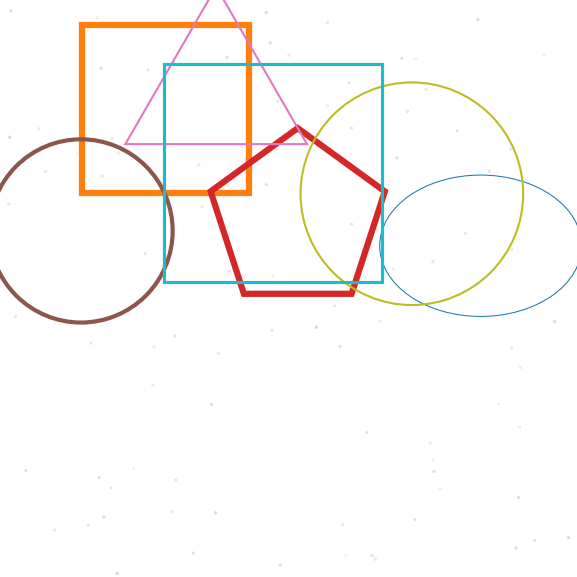[{"shape": "oval", "thickness": 0.5, "radius": 0.87, "center": [0.832, 0.574]}, {"shape": "square", "thickness": 3, "radius": 0.73, "center": [0.286, 0.81]}, {"shape": "pentagon", "thickness": 3, "radius": 0.79, "center": [0.516, 0.619]}, {"shape": "circle", "thickness": 2, "radius": 0.79, "center": [0.14, 0.599]}, {"shape": "triangle", "thickness": 1, "radius": 0.91, "center": [0.374, 0.84]}, {"shape": "circle", "thickness": 1, "radius": 0.96, "center": [0.713, 0.664]}, {"shape": "square", "thickness": 1.5, "radius": 0.94, "center": [0.473, 0.699]}]